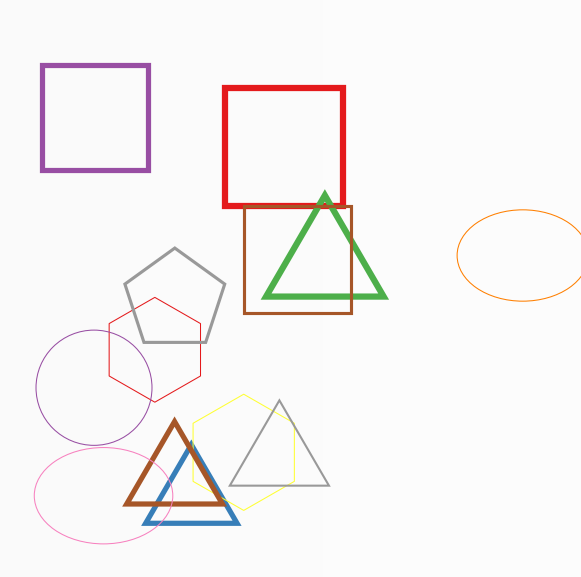[{"shape": "square", "thickness": 3, "radius": 0.51, "center": [0.488, 0.744]}, {"shape": "hexagon", "thickness": 0.5, "radius": 0.45, "center": [0.266, 0.393]}, {"shape": "triangle", "thickness": 2.5, "radius": 0.45, "center": [0.329, 0.138]}, {"shape": "triangle", "thickness": 3, "radius": 0.58, "center": [0.559, 0.544]}, {"shape": "square", "thickness": 2.5, "radius": 0.46, "center": [0.163, 0.796]}, {"shape": "circle", "thickness": 0.5, "radius": 0.5, "center": [0.162, 0.328]}, {"shape": "oval", "thickness": 0.5, "radius": 0.56, "center": [0.899, 0.557]}, {"shape": "hexagon", "thickness": 0.5, "radius": 0.5, "center": [0.419, 0.216]}, {"shape": "triangle", "thickness": 2.5, "radius": 0.48, "center": [0.3, 0.174]}, {"shape": "square", "thickness": 1.5, "radius": 0.46, "center": [0.512, 0.55]}, {"shape": "oval", "thickness": 0.5, "radius": 0.6, "center": [0.178, 0.141]}, {"shape": "triangle", "thickness": 1, "radius": 0.49, "center": [0.481, 0.207]}, {"shape": "pentagon", "thickness": 1.5, "radius": 0.45, "center": [0.301, 0.479]}]